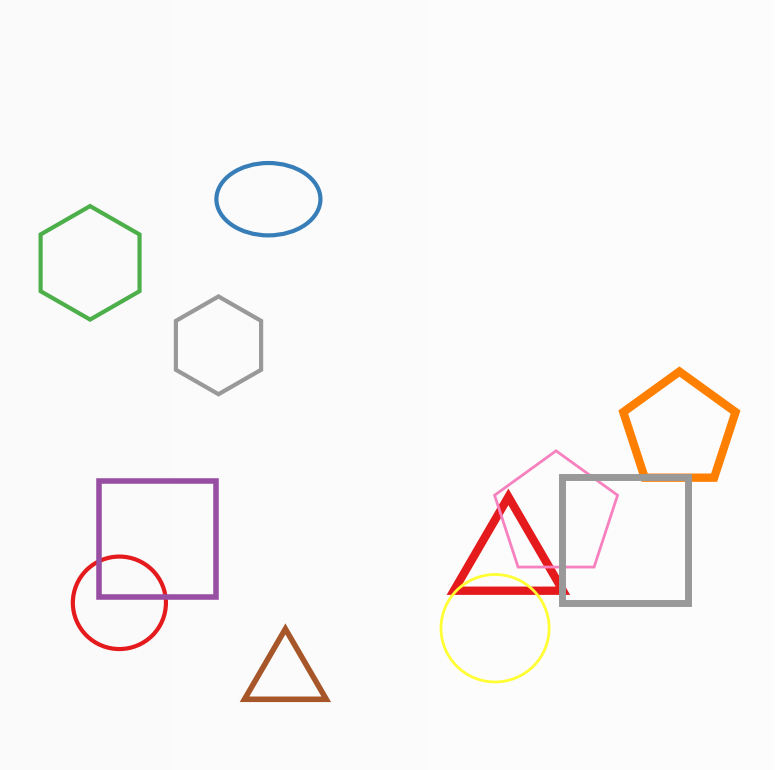[{"shape": "circle", "thickness": 1.5, "radius": 0.3, "center": [0.154, 0.217]}, {"shape": "triangle", "thickness": 3, "radius": 0.41, "center": [0.656, 0.273]}, {"shape": "oval", "thickness": 1.5, "radius": 0.34, "center": [0.346, 0.741]}, {"shape": "hexagon", "thickness": 1.5, "radius": 0.37, "center": [0.116, 0.659]}, {"shape": "square", "thickness": 2, "radius": 0.38, "center": [0.203, 0.3]}, {"shape": "pentagon", "thickness": 3, "radius": 0.38, "center": [0.877, 0.441]}, {"shape": "circle", "thickness": 1, "radius": 0.35, "center": [0.639, 0.184]}, {"shape": "triangle", "thickness": 2, "radius": 0.3, "center": [0.368, 0.122]}, {"shape": "pentagon", "thickness": 1, "radius": 0.42, "center": [0.718, 0.331]}, {"shape": "hexagon", "thickness": 1.5, "radius": 0.32, "center": [0.282, 0.552]}, {"shape": "square", "thickness": 2.5, "radius": 0.41, "center": [0.807, 0.298]}]